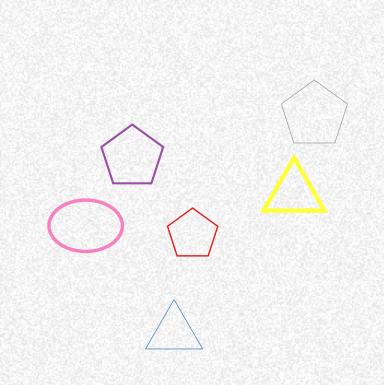[{"shape": "pentagon", "thickness": 1, "radius": 0.34, "center": [0.5, 0.391]}, {"shape": "triangle", "thickness": 0.5, "radius": 0.43, "center": [0.452, 0.136]}, {"shape": "pentagon", "thickness": 1.5, "radius": 0.42, "center": [0.344, 0.592]}, {"shape": "triangle", "thickness": 3, "radius": 0.46, "center": [0.764, 0.499]}, {"shape": "oval", "thickness": 2.5, "radius": 0.48, "center": [0.223, 0.414]}, {"shape": "pentagon", "thickness": 0.5, "radius": 0.45, "center": [0.817, 0.702]}]